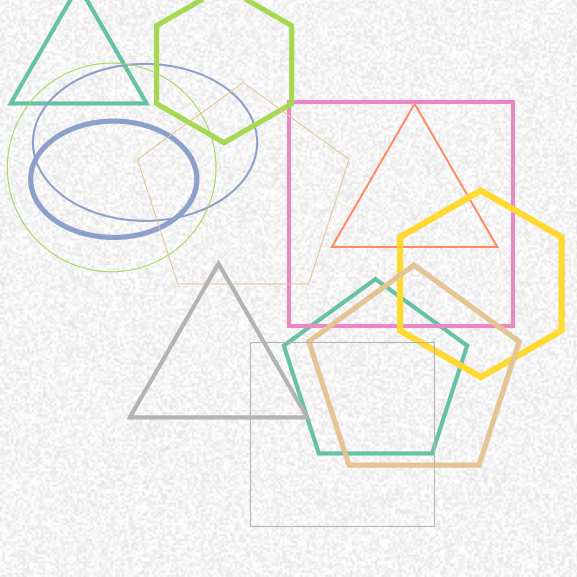[{"shape": "pentagon", "thickness": 2, "radius": 0.83, "center": [0.65, 0.349]}, {"shape": "triangle", "thickness": 2, "radius": 0.68, "center": [0.136, 0.888]}, {"shape": "triangle", "thickness": 1, "radius": 0.83, "center": [0.718, 0.654]}, {"shape": "oval", "thickness": 1, "radius": 0.97, "center": [0.251, 0.753]}, {"shape": "oval", "thickness": 2.5, "radius": 0.72, "center": [0.197, 0.689]}, {"shape": "square", "thickness": 2, "radius": 0.97, "center": [0.695, 0.628]}, {"shape": "circle", "thickness": 0.5, "radius": 0.9, "center": [0.193, 0.709]}, {"shape": "hexagon", "thickness": 2.5, "radius": 0.68, "center": [0.388, 0.887]}, {"shape": "hexagon", "thickness": 3, "radius": 0.81, "center": [0.833, 0.508]}, {"shape": "pentagon", "thickness": 0.5, "radius": 0.96, "center": [0.421, 0.663]}, {"shape": "pentagon", "thickness": 2.5, "radius": 0.96, "center": [0.717, 0.349]}, {"shape": "square", "thickness": 0.5, "radius": 0.8, "center": [0.592, 0.248]}, {"shape": "triangle", "thickness": 2, "radius": 0.89, "center": [0.378, 0.365]}]